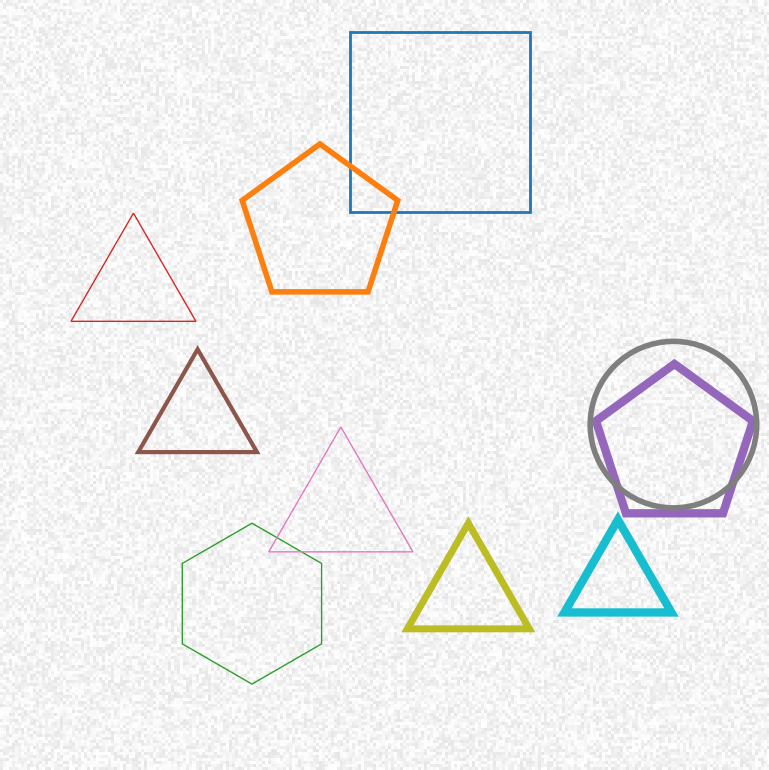[{"shape": "square", "thickness": 1, "radius": 0.58, "center": [0.571, 0.841]}, {"shape": "pentagon", "thickness": 2, "radius": 0.53, "center": [0.416, 0.707]}, {"shape": "hexagon", "thickness": 0.5, "radius": 0.52, "center": [0.327, 0.216]}, {"shape": "triangle", "thickness": 0.5, "radius": 0.47, "center": [0.173, 0.63]}, {"shape": "pentagon", "thickness": 3, "radius": 0.54, "center": [0.876, 0.42]}, {"shape": "triangle", "thickness": 1.5, "radius": 0.44, "center": [0.257, 0.457]}, {"shape": "triangle", "thickness": 0.5, "radius": 0.54, "center": [0.443, 0.337]}, {"shape": "circle", "thickness": 2, "radius": 0.54, "center": [0.875, 0.449]}, {"shape": "triangle", "thickness": 2.5, "radius": 0.46, "center": [0.608, 0.229]}, {"shape": "triangle", "thickness": 3, "radius": 0.4, "center": [0.803, 0.245]}]